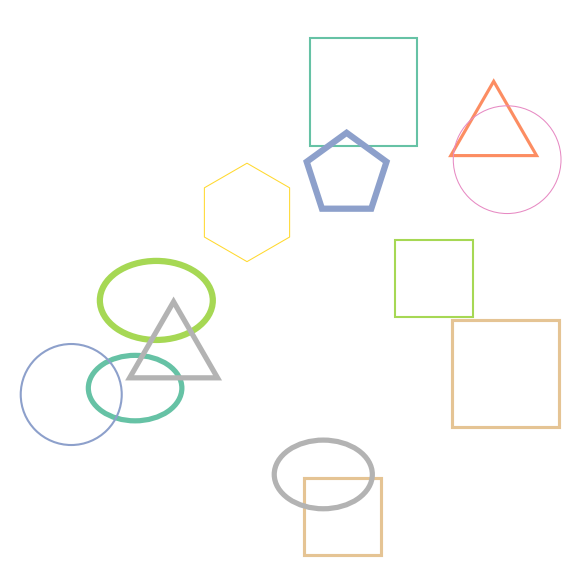[{"shape": "oval", "thickness": 2.5, "radius": 0.4, "center": [0.234, 0.327]}, {"shape": "square", "thickness": 1, "radius": 0.46, "center": [0.629, 0.84]}, {"shape": "triangle", "thickness": 1.5, "radius": 0.43, "center": [0.855, 0.773]}, {"shape": "pentagon", "thickness": 3, "radius": 0.36, "center": [0.6, 0.697]}, {"shape": "circle", "thickness": 1, "radius": 0.44, "center": [0.123, 0.316]}, {"shape": "circle", "thickness": 0.5, "radius": 0.47, "center": [0.878, 0.723]}, {"shape": "square", "thickness": 1, "radius": 0.34, "center": [0.751, 0.517]}, {"shape": "oval", "thickness": 3, "radius": 0.49, "center": [0.271, 0.479]}, {"shape": "hexagon", "thickness": 0.5, "radius": 0.43, "center": [0.428, 0.631]}, {"shape": "square", "thickness": 1.5, "radius": 0.46, "center": [0.875, 0.353]}, {"shape": "square", "thickness": 1.5, "radius": 0.33, "center": [0.593, 0.105]}, {"shape": "triangle", "thickness": 2.5, "radius": 0.44, "center": [0.301, 0.389]}, {"shape": "oval", "thickness": 2.5, "radius": 0.42, "center": [0.56, 0.178]}]